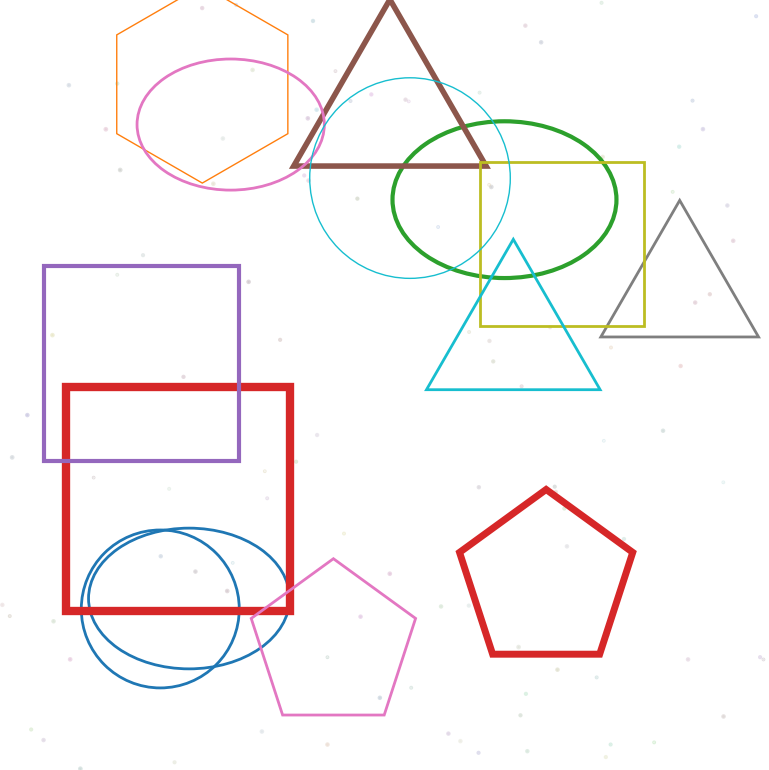[{"shape": "circle", "thickness": 1, "radius": 0.51, "center": [0.208, 0.209]}, {"shape": "oval", "thickness": 1, "radius": 0.65, "center": [0.246, 0.223]}, {"shape": "hexagon", "thickness": 0.5, "radius": 0.64, "center": [0.263, 0.891]}, {"shape": "oval", "thickness": 1.5, "radius": 0.73, "center": [0.655, 0.741]}, {"shape": "pentagon", "thickness": 2.5, "radius": 0.59, "center": [0.709, 0.246]}, {"shape": "square", "thickness": 3, "radius": 0.73, "center": [0.231, 0.352]}, {"shape": "square", "thickness": 1.5, "radius": 0.63, "center": [0.184, 0.528]}, {"shape": "triangle", "thickness": 2, "radius": 0.72, "center": [0.506, 0.856]}, {"shape": "oval", "thickness": 1, "radius": 0.61, "center": [0.3, 0.838]}, {"shape": "pentagon", "thickness": 1, "radius": 0.56, "center": [0.433, 0.162]}, {"shape": "triangle", "thickness": 1, "radius": 0.59, "center": [0.883, 0.622]}, {"shape": "square", "thickness": 1, "radius": 0.53, "center": [0.73, 0.683]}, {"shape": "triangle", "thickness": 1, "radius": 0.65, "center": [0.667, 0.559]}, {"shape": "circle", "thickness": 0.5, "radius": 0.65, "center": [0.532, 0.769]}]